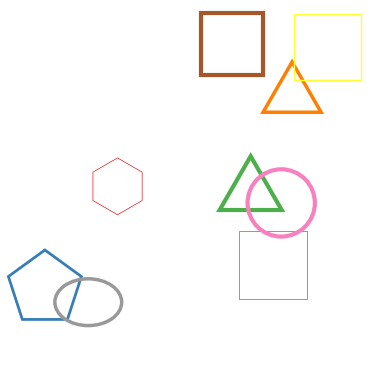[{"shape": "hexagon", "thickness": 0.5, "radius": 0.37, "center": [0.305, 0.516]}, {"shape": "pentagon", "thickness": 2, "radius": 0.5, "center": [0.117, 0.251]}, {"shape": "triangle", "thickness": 3, "radius": 0.47, "center": [0.651, 0.501]}, {"shape": "square", "thickness": 0.5, "radius": 0.44, "center": [0.709, 0.311]}, {"shape": "triangle", "thickness": 2.5, "radius": 0.44, "center": [0.759, 0.752]}, {"shape": "square", "thickness": 1, "radius": 0.43, "center": [0.851, 0.878]}, {"shape": "square", "thickness": 3, "radius": 0.4, "center": [0.603, 0.886]}, {"shape": "circle", "thickness": 3, "radius": 0.44, "center": [0.73, 0.473]}, {"shape": "oval", "thickness": 2.5, "radius": 0.43, "center": [0.229, 0.215]}]